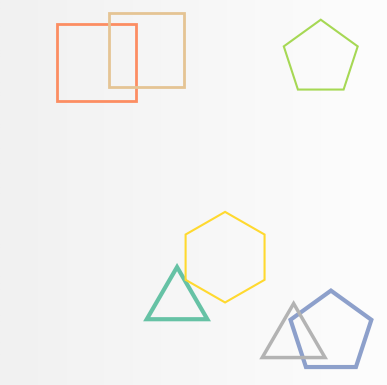[{"shape": "triangle", "thickness": 3, "radius": 0.45, "center": [0.457, 0.216]}, {"shape": "square", "thickness": 2, "radius": 0.51, "center": [0.249, 0.838]}, {"shape": "pentagon", "thickness": 3, "radius": 0.55, "center": [0.854, 0.135]}, {"shape": "pentagon", "thickness": 1.5, "radius": 0.5, "center": [0.828, 0.849]}, {"shape": "hexagon", "thickness": 1.5, "radius": 0.59, "center": [0.581, 0.332]}, {"shape": "square", "thickness": 2, "radius": 0.48, "center": [0.377, 0.87]}, {"shape": "triangle", "thickness": 2.5, "radius": 0.47, "center": [0.758, 0.118]}]